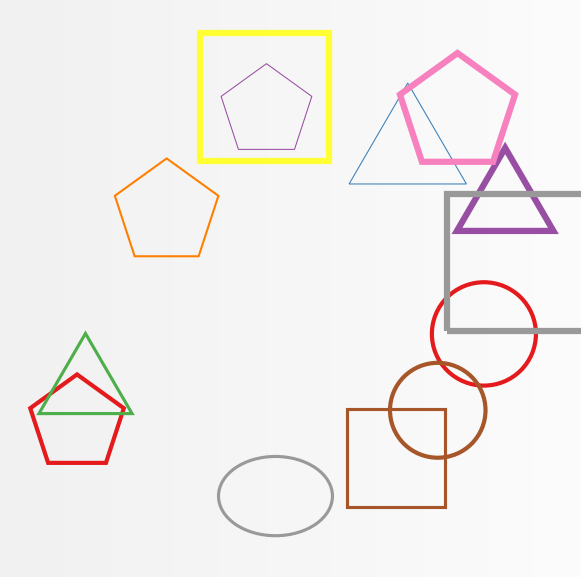[{"shape": "pentagon", "thickness": 2, "radius": 0.42, "center": [0.133, 0.266]}, {"shape": "circle", "thickness": 2, "radius": 0.45, "center": [0.833, 0.421]}, {"shape": "triangle", "thickness": 0.5, "radius": 0.58, "center": [0.702, 0.739]}, {"shape": "triangle", "thickness": 1.5, "radius": 0.46, "center": [0.147, 0.329]}, {"shape": "pentagon", "thickness": 0.5, "radius": 0.41, "center": [0.458, 0.807]}, {"shape": "triangle", "thickness": 3, "radius": 0.48, "center": [0.869, 0.647]}, {"shape": "pentagon", "thickness": 1, "radius": 0.47, "center": [0.287, 0.631]}, {"shape": "square", "thickness": 3, "radius": 0.55, "center": [0.455, 0.831]}, {"shape": "square", "thickness": 1.5, "radius": 0.42, "center": [0.682, 0.206]}, {"shape": "circle", "thickness": 2, "radius": 0.41, "center": [0.753, 0.289]}, {"shape": "pentagon", "thickness": 3, "radius": 0.52, "center": [0.787, 0.803]}, {"shape": "square", "thickness": 3, "radius": 0.6, "center": [0.888, 0.545]}, {"shape": "oval", "thickness": 1.5, "radius": 0.49, "center": [0.474, 0.14]}]